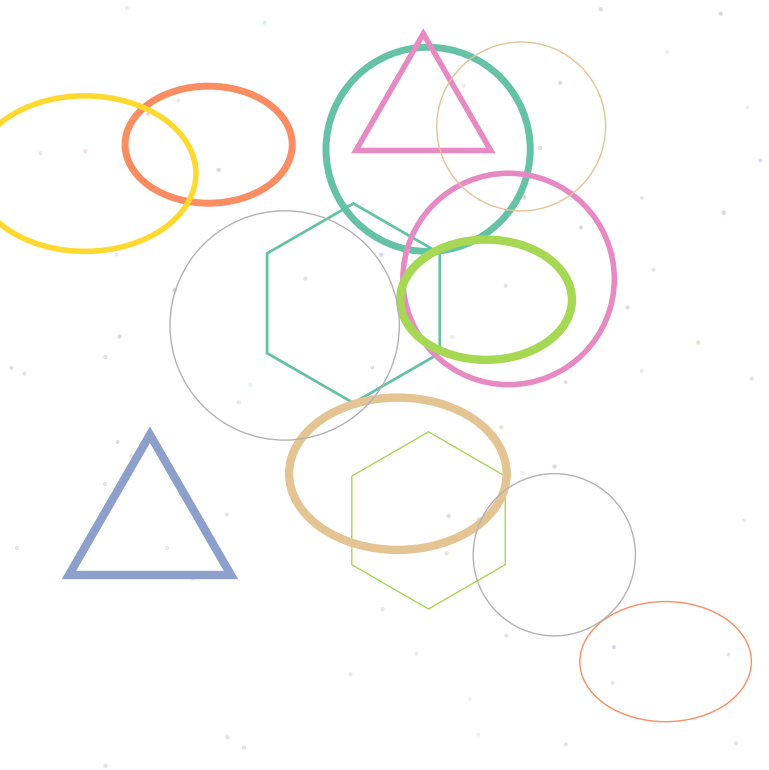[{"shape": "hexagon", "thickness": 1, "radius": 0.65, "center": [0.459, 0.606]}, {"shape": "circle", "thickness": 2.5, "radius": 0.66, "center": [0.556, 0.806]}, {"shape": "oval", "thickness": 0.5, "radius": 0.56, "center": [0.864, 0.141]}, {"shape": "oval", "thickness": 2.5, "radius": 0.54, "center": [0.271, 0.812]}, {"shape": "triangle", "thickness": 3, "radius": 0.61, "center": [0.195, 0.314]}, {"shape": "triangle", "thickness": 2, "radius": 0.51, "center": [0.55, 0.855]}, {"shape": "circle", "thickness": 2, "radius": 0.69, "center": [0.661, 0.638]}, {"shape": "oval", "thickness": 3, "radius": 0.56, "center": [0.631, 0.611]}, {"shape": "hexagon", "thickness": 0.5, "radius": 0.58, "center": [0.557, 0.324]}, {"shape": "oval", "thickness": 2, "radius": 0.72, "center": [0.11, 0.775]}, {"shape": "circle", "thickness": 0.5, "radius": 0.55, "center": [0.677, 0.836]}, {"shape": "oval", "thickness": 3, "radius": 0.71, "center": [0.517, 0.385]}, {"shape": "circle", "thickness": 0.5, "radius": 0.53, "center": [0.72, 0.28]}, {"shape": "circle", "thickness": 0.5, "radius": 0.74, "center": [0.37, 0.577]}]